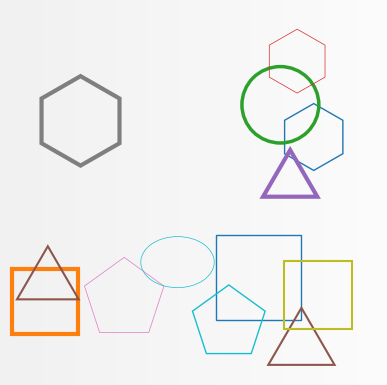[{"shape": "square", "thickness": 1, "radius": 0.55, "center": [0.667, 0.28]}, {"shape": "hexagon", "thickness": 1, "radius": 0.43, "center": [0.81, 0.644]}, {"shape": "square", "thickness": 3, "radius": 0.42, "center": [0.116, 0.217]}, {"shape": "circle", "thickness": 2.5, "radius": 0.5, "center": [0.724, 0.728]}, {"shape": "hexagon", "thickness": 0.5, "radius": 0.42, "center": [0.767, 0.841]}, {"shape": "triangle", "thickness": 3, "radius": 0.4, "center": [0.749, 0.529]}, {"shape": "triangle", "thickness": 1.5, "radius": 0.49, "center": [0.778, 0.102]}, {"shape": "triangle", "thickness": 1.5, "radius": 0.46, "center": [0.123, 0.268]}, {"shape": "pentagon", "thickness": 0.5, "radius": 0.54, "center": [0.321, 0.224]}, {"shape": "hexagon", "thickness": 3, "radius": 0.58, "center": [0.208, 0.686]}, {"shape": "square", "thickness": 1.5, "radius": 0.44, "center": [0.821, 0.233]}, {"shape": "oval", "thickness": 0.5, "radius": 0.47, "center": [0.458, 0.319]}, {"shape": "pentagon", "thickness": 1, "radius": 0.49, "center": [0.591, 0.161]}]